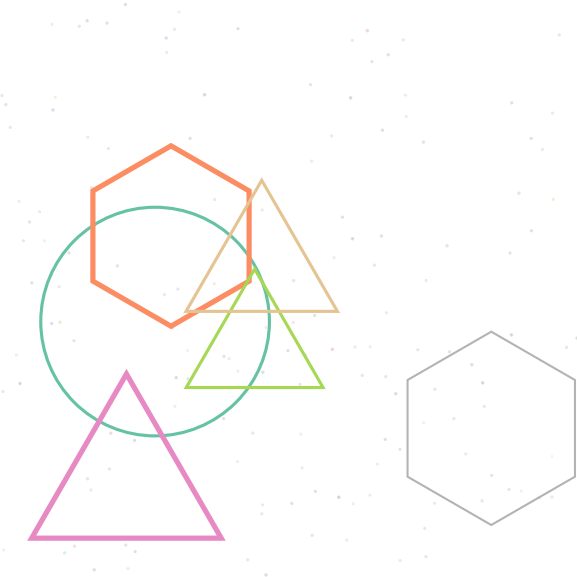[{"shape": "circle", "thickness": 1.5, "radius": 0.99, "center": [0.269, 0.442]}, {"shape": "hexagon", "thickness": 2.5, "radius": 0.78, "center": [0.296, 0.59]}, {"shape": "triangle", "thickness": 2.5, "radius": 0.95, "center": [0.219, 0.162]}, {"shape": "triangle", "thickness": 1.5, "radius": 0.68, "center": [0.441, 0.397]}, {"shape": "triangle", "thickness": 1.5, "radius": 0.76, "center": [0.453, 0.536]}, {"shape": "hexagon", "thickness": 1, "radius": 0.84, "center": [0.851, 0.257]}]